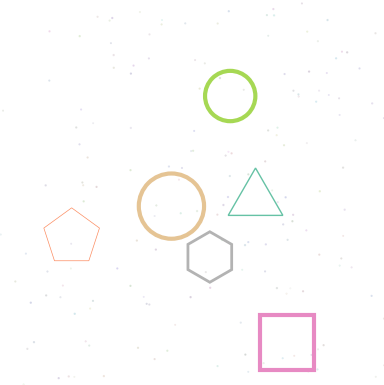[{"shape": "triangle", "thickness": 1, "radius": 0.41, "center": [0.664, 0.482]}, {"shape": "pentagon", "thickness": 0.5, "radius": 0.38, "center": [0.186, 0.384]}, {"shape": "square", "thickness": 3, "radius": 0.36, "center": [0.746, 0.111]}, {"shape": "circle", "thickness": 3, "radius": 0.33, "center": [0.598, 0.751]}, {"shape": "circle", "thickness": 3, "radius": 0.42, "center": [0.445, 0.465]}, {"shape": "hexagon", "thickness": 2, "radius": 0.33, "center": [0.545, 0.332]}]